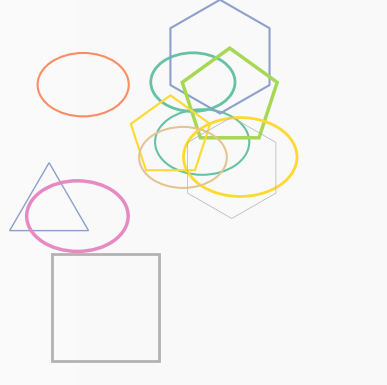[{"shape": "oval", "thickness": 1.5, "radius": 0.61, "center": [0.522, 0.631]}, {"shape": "oval", "thickness": 2, "radius": 0.54, "center": [0.498, 0.787]}, {"shape": "oval", "thickness": 1.5, "radius": 0.59, "center": [0.215, 0.78]}, {"shape": "hexagon", "thickness": 1.5, "radius": 0.74, "center": [0.568, 0.853]}, {"shape": "triangle", "thickness": 1, "radius": 0.59, "center": [0.127, 0.46]}, {"shape": "oval", "thickness": 2.5, "radius": 0.65, "center": [0.2, 0.439]}, {"shape": "pentagon", "thickness": 2.5, "radius": 0.64, "center": [0.593, 0.746]}, {"shape": "oval", "thickness": 2, "radius": 0.73, "center": [0.62, 0.592]}, {"shape": "pentagon", "thickness": 1.5, "radius": 0.54, "center": [0.44, 0.645]}, {"shape": "oval", "thickness": 1.5, "radius": 0.57, "center": [0.472, 0.591]}, {"shape": "hexagon", "thickness": 0.5, "radius": 0.66, "center": [0.598, 0.564]}, {"shape": "square", "thickness": 2, "radius": 0.69, "center": [0.271, 0.202]}]